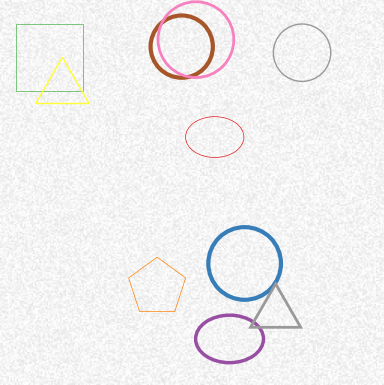[{"shape": "oval", "thickness": 0.5, "radius": 0.38, "center": [0.558, 0.644]}, {"shape": "circle", "thickness": 3, "radius": 0.47, "center": [0.635, 0.316]}, {"shape": "square", "thickness": 0.5, "radius": 0.44, "center": [0.129, 0.85]}, {"shape": "oval", "thickness": 2.5, "radius": 0.44, "center": [0.596, 0.12]}, {"shape": "pentagon", "thickness": 0.5, "radius": 0.39, "center": [0.408, 0.254]}, {"shape": "triangle", "thickness": 1, "radius": 0.4, "center": [0.162, 0.771]}, {"shape": "circle", "thickness": 3, "radius": 0.4, "center": [0.472, 0.879]}, {"shape": "circle", "thickness": 2, "radius": 0.49, "center": [0.509, 0.897]}, {"shape": "triangle", "thickness": 2, "radius": 0.38, "center": [0.716, 0.187]}, {"shape": "circle", "thickness": 1, "radius": 0.37, "center": [0.785, 0.863]}]